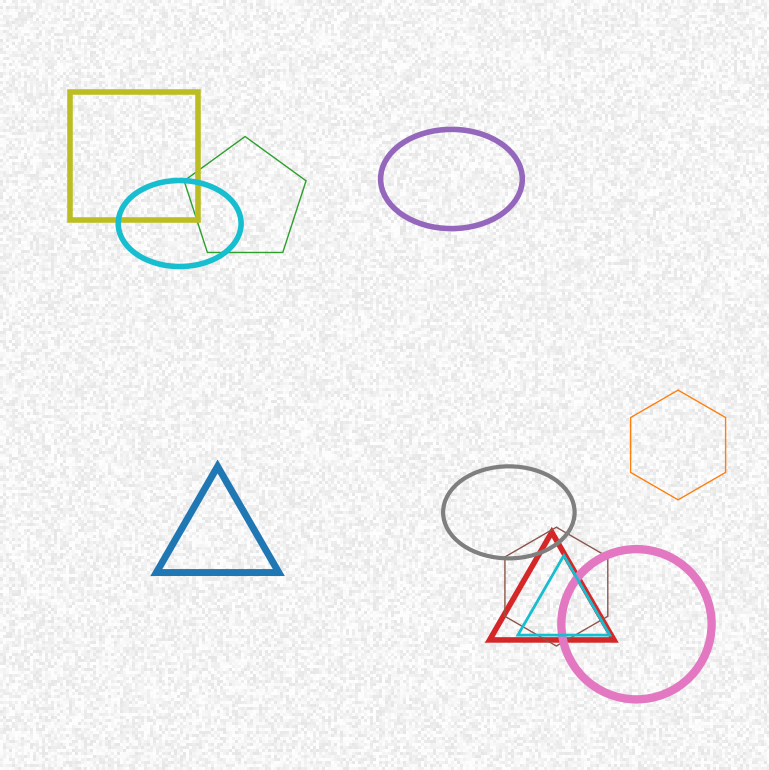[{"shape": "triangle", "thickness": 2.5, "radius": 0.46, "center": [0.283, 0.302]}, {"shape": "hexagon", "thickness": 0.5, "radius": 0.36, "center": [0.881, 0.422]}, {"shape": "pentagon", "thickness": 0.5, "radius": 0.42, "center": [0.318, 0.739]}, {"shape": "triangle", "thickness": 2, "radius": 0.47, "center": [0.717, 0.216]}, {"shape": "oval", "thickness": 2, "radius": 0.46, "center": [0.586, 0.768]}, {"shape": "hexagon", "thickness": 0.5, "radius": 0.39, "center": [0.723, 0.238]}, {"shape": "circle", "thickness": 3, "radius": 0.49, "center": [0.827, 0.189]}, {"shape": "oval", "thickness": 1.5, "radius": 0.43, "center": [0.661, 0.335]}, {"shape": "square", "thickness": 2, "radius": 0.41, "center": [0.174, 0.797]}, {"shape": "triangle", "thickness": 1, "radius": 0.34, "center": [0.732, 0.21]}, {"shape": "oval", "thickness": 2, "radius": 0.4, "center": [0.233, 0.71]}]